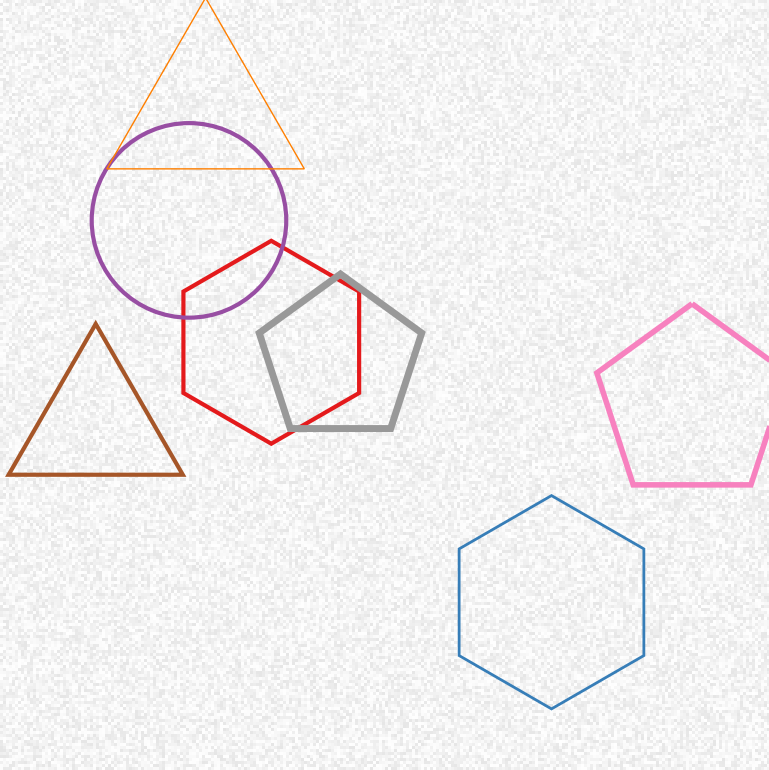[{"shape": "hexagon", "thickness": 1.5, "radius": 0.66, "center": [0.352, 0.556]}, {"shape": "hexagon", "thickness": 1, "radius": 0.69, "center": [0.716, 0.218]}, {"shape": "circle", "thickness": 1.5, "radius": 0.63, "center": [0.245, 0.714]}, {"shape": "triangle", "thickness": 0.5, "radius": 0.74, "center": [0.267, 0.855]}, {"shape": "triangle", "thickness": 1.5, "radius": 0.65, "center": [0.124, 0.449]}, {"shape": "pentagon", "thickness": 2, "radius": 0.65, "center": [0.899, 0.475]}, {"shape": "pentagon", "thickness": 2.5, "radius": 0.55, "center": [0.442, 0.533]}]